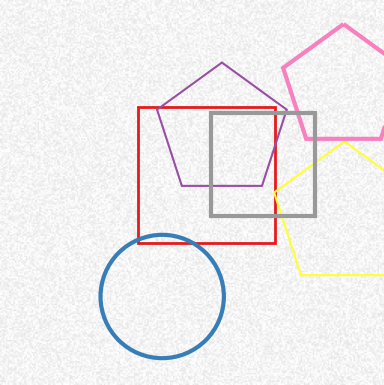[{"shape": "square", "thickness": 2, "radius": 0.89, "center": [0.536, 0.546]}, {"shape": "circle", "thickness": 3, "radius": 0.8, "center": [0.421, 0.23]}, {"shape": "pentagon", "thickness": 1.5, "radius": 0.89, "center": [0.576, 0.66]}, {"shape": "pentagon", "thickness": 1.5, "radius": 0.96, "center": [0.895, 0.441]}, {"shape": "pentagon", "thickness": 3, "radius": 0.82, "center": [0.892, 0.773]}, {"shape": "square", "thickness": 3, "radius": 0.67, "center": [0.683, 0.572]}]